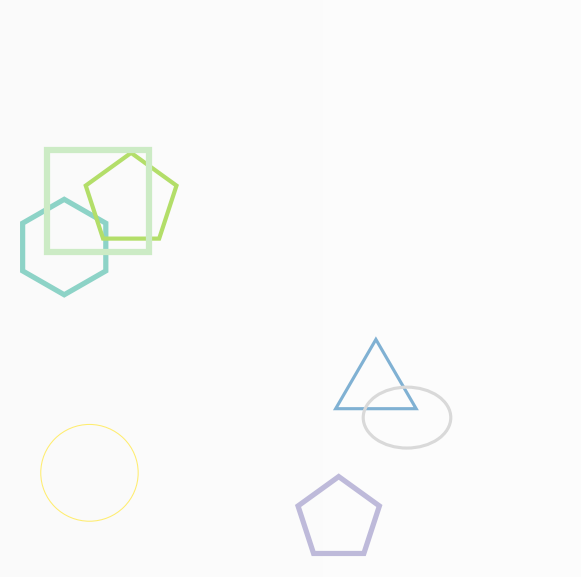[{"shape": "hexagon", "thickness": 2.5, "radius": 0.41, "center": [0.11, 0.571]}, {"shape": "pentagon", "thickness": 2.5, "radius": 0.37, "center": [0.583, 0.1]}, {"shape": "triangle", "thickness": 1.5, "radius": 0.4, "center": [0.647, 0.331]}, {"shape": "pentagon", "thickness": 2, "radius": 0.41, "center": [0.226, 0.652]}, {"shape": "oval", "thickness": 1.5, "radius": 0.38, "center": [0.7, 0.276]}, {"shape": "square", "thickness": 3, "radius": 0.44, "center": [0.168, 0.652]}, {"shape": "circle", "thickness": 0.5, "radius": 0.42, "center": [0.154, 0.18]}]